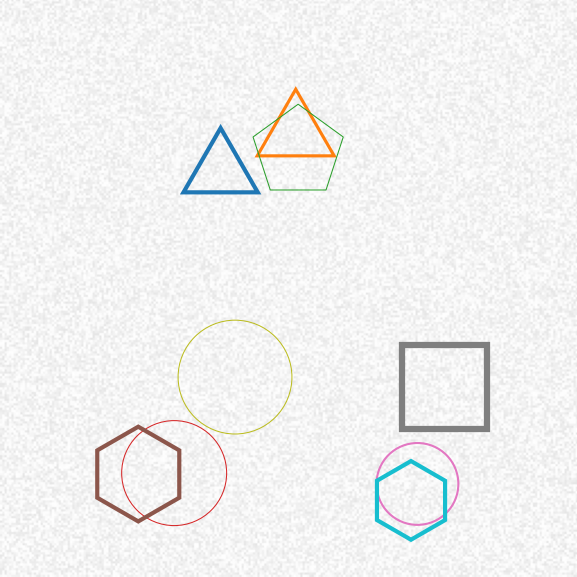[{"shape": "triangle", "thickness": 2, "radius": 0.37, "center": [0.382, 0.703]}, {"shape": "triangle", "thickness": 1.5, "radius": 0.38, "center": [0.512, 0.768]}, {"shape": "pentagon", "thickness": 0.5, "radius": 0.41, "center": [0.516, 0.737]}, {"shape": "circle", "thickness": 0.5, "radius": 0.45, "center": [0.302, 0.18]}, {"shape": "hexagon", "thickness": 2, "radius": 0.41, "center": [0.239, 0.178]}, {"shape": "circle", "thickness": 1, "radius": 0.35, "center": [0.723, 0.161]}, {"shape": "square", "thickness": 3, "radius": 0.37, "center": [0.77, 0.329]}, {"shape": "circle", "thickness": 0.5, "radius": 0.49, "center": [0.407, 0.346]}, {"shape": "hexagon", "thickness": 2, "radius": 0.34, "center": [0.712, 0.133]}]